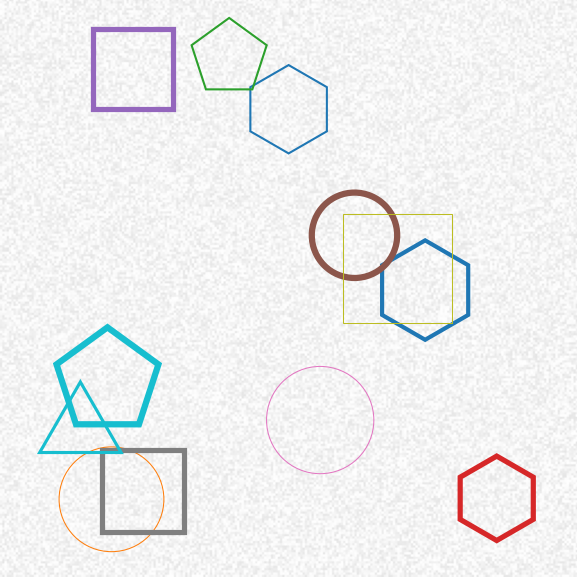[{"shape": "hexagon", "thickness": 2, "radius": 0.43, "center": [0.736, 0.497]}, {"shape": "hexagon", "thickness": 1, "radius": 0.38, "center": [0.5, 0.81]}, {"shape": "circle", "thickness": 0.5, "radius": 0.45, "center": [0.193, 0.135]}, {"shape": "pentagon", "thickness": 1, "radius": 0.34, "center": [0.397, 0.9]}, {"shape": "hexagon", "thickness": 2.5, "radius": 0.37, "center": [0.86, 0.136]}, {"shape": "square", "thickness": 2.5, "radius": 0.34, "center": [0.23, 0.88]}, {"shape": "circle", "thickness": 3, "radius": 0.37, "center": [0.614, 0.592]}, {"shape": "circle", "thickness": 0.5, "radius": 0.46, "center": [0.554, 0.272]}, {"shape": "square", "thickness": 2.5, "radius": 0.35, "center": [0.248, 0.148]}, {"shape": "square", "thickness": 0.5, "radius": 0.47, "center": [0.689, 0.534]}, {"shape": "triangle", "thickness": 1.5, "radius": 0.41, "center": [0.139, 0.256]}, {"shape": "pentagon", "thickness": 3, "radius": 0.46, "center": [0.186, 0.339]}]